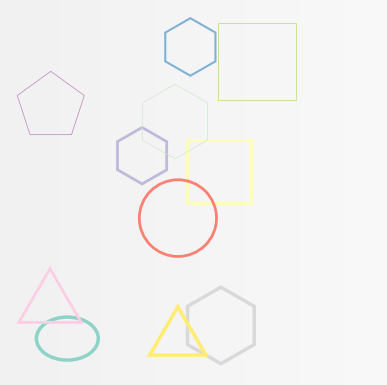[{"shape": "oval", "thickness": 2.5, "radius": 0.4, "center": [0.174, 0.121]}, {"shape": "square", "thickness": 2, "radius": 0.41, "center": [0.566, 0.555]}, {"shape": "hexagon", "thickness": 2, "radius": 0.37, "center": [0.367, 0.596]}, {"shape": "circle", "thickness": 2, "radius": 0.5, "center": [0.459, 0.433]}, {"shape": "hexagon", "thickness": 1.5, "radius": 0.37, "center": [0.491, 0.878]}, {"shape": "square", "thickness": 0.5, "radius": 0.5, "center": [0.664, 0.84]}, {"shape": "triangle", "thickness": 2, "radius": 0.46, "center": [0.129, 0.209]}, {"shape": "hexagon", "thickness": 2.5, "radius": 0.5, "center": [0.57, 0.155]}, {"shape": "pentagon", "thickness": 0.5, "radius": 0.45, "center": [0.131, 0.724]}, {"shape": "hexagon", "thickness": 0.5, "radius": 0.48, "center": [0.452, 0.685]}, {"shape": "triangle", "thickness": 2.5, "radius": 0.42, "center": [0.459, 0.119]}]